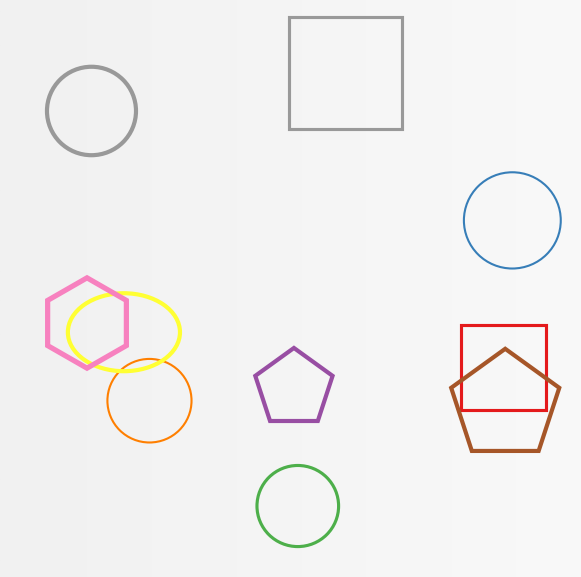[{"shape": "square", "thickness": 1.5, "radius": 0.37, "center": [0.866, 0.363]}, {"shape": "circle", "thickness": 1, "radius": 0.42, "center": [0.881, 0.617]}, {"shape": "circle", "thickness": 1.5, "radius": 0.35, "center": [0.512, 0.123]}, {"shape": "pentagon", "thickness": 2, "radius": 0.35, "center": [0.506, 0.327]}, {"shape": "circle", "thickness": 1, "radius": 0.36, "center": [0.257, 0.305]}, {"shape": "oval", "thickness": 2, "radius": 0.48, "center": [0.213, 0.424]}, {"shape": "pentagon", "thickness": 2, "radius": 0.49, "center": [0.869, 0.297]}, {"shape": "hexagon", "thickness": 2.5, "radius": 0.39, "center": [0.15, 0.44]}, {"shape": "square", "thickness": 1.5, "radius": 0.48, "center": [0.595, 0.873]}, {"shape": "circle", "thickness": 2, "radius": 0.38, "center": [0.157, 0.807]}]